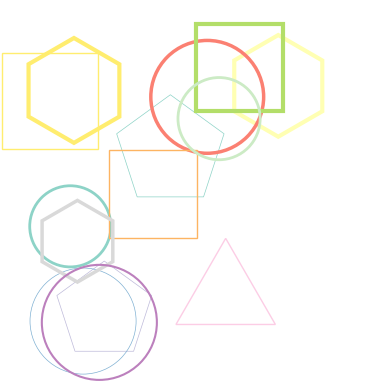[{"shape": "pentagon", "thickness": 0.5, "radius": 0.73, "center": [0.442, 0.607]}, {"shape": "circle", "thickness": 2, "radius": 0.53, "center": [0.183, 0.412]}, {"shape": "hexagon", "thickness": 3, "radius": 0.66, "center": [0.723, 0.777]}, {"shape": "pentagon", "thickness": 0.5, "radius": 0.65, "center": [0.271, 0.192]}, {"shape": "circle", "thickness": 2.5, "radius": 0.73, "center": [0.538, 0.748]}, {"shape": "circle", "thickness": 0.5, "radius": 0.69, "center": [0.216, 0.166]}, {"shape": "square", "thickness": 1, "radius": 0.57, "center": [0.398, 0.496]}, {"shape": "square", "thickness": 3, "radius": 0.57, "center": [0.623, 0.825]}, {"shape": "triangle", "thickness": 1, "radius": 0.75, "center": [0.586, 0.232]}, {"shape": "hexagon", "thickness": 2.5, "radius": 0.53, "center": [0.201, 0.373]}, {"shape": "circle", "thickness": 1.5, "radius": 0.75, "center": [0.258, 0.163]}, {"shape": "circle", "thickness": 2, "radius": 0.53, "center": [0.569, 0.692]}, {"shape": "hexagon", "thickness": 3, "radius": 0.68, "center": [0.192, 0.765]}, {"shape": "square", "thickness": 1, "radius": 0.62, "center": [0.13, 0.739]}]